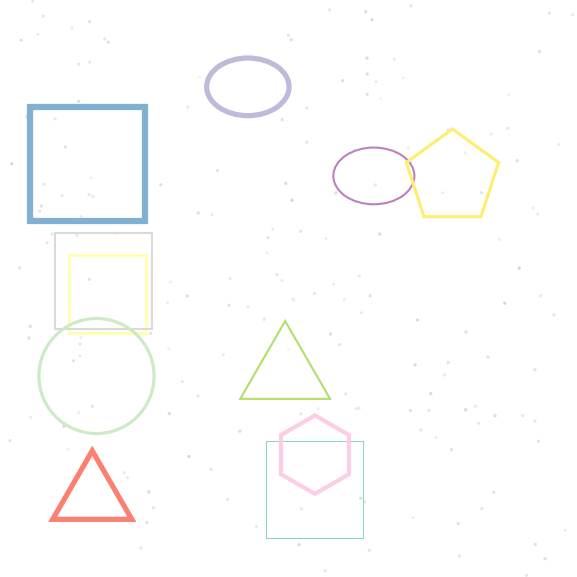[{"shape": "square", "thickness": 0.5, "radius": 0.42, "center": [0.544, 0.151]}, {"shape": "square", "thickness": 1.5, "radius": 0.34, "center": [0.186, 0.49]}, {"shape": "oval", "thickness": 2.5, "radius": 0.36, "center": [0.429, 0.849]}, {"shape": "triangle", "thickness": 2.5, "radius": 0.4, "center": [0.16, 0.139]}, {"shape": "square", "thickness": 3, "radius": 0.49, "center": [0.152, 0.715]}, {"shape": "triangle", "thickness": 1, "radius": 0.45, "center": [0.494, 0.353]}, {"shape": "hexagon", "thickness": 2, "radius": 0.34, "center": [0.545, 0.212]}, {"shape": "square", "thickness": 1, "radius": 0.42, "center": [0.179, 0.512]}, {"shape": "oval", "thickness": 1, "radius": 0.35, "center": [0.647, 0.695]}, {"shape": "circle", "thickness": 1.5, "radius": 0.5, "center": [0.167, 0.348]}, {"shape": "pentagon", "thickness": 1.5, "radius": 0.42, "center": [0.784, 0.692]}]